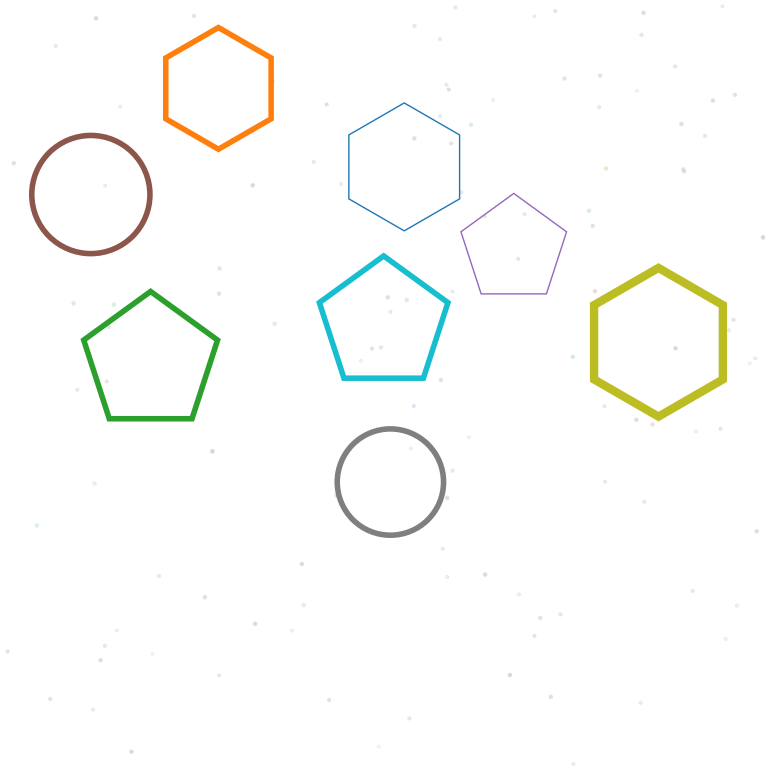[{"shape": "hexagon", "thickness": 0.5, "radius": 0.42, "center": [0.525, 0.783]}, {"shape": "hexagon", "thickness": 2, "radius": 0.4, "center": [0.284, 0.885]}, {"shape": "pentagon", "thickness": 2, "radius": 0.46, "center": [0.196, 0.53]}, {"shape": "pentagon", "thickness": 0.5, "radius": 0.36, "center": [0.667, 0.677]}, {"shape": "circle", "thickness": 2, "radius": 0.38, "center": [0.118, 0.747]}, {"shape": "circle", "thickness": 2, "radius": 0.35, "center": [0.507, 0.374]}, {"shape": "hexagon", "thickness": 3, "radius": 0.48, "center": [0.855, 0.556]}, {"shape": "pentagon", "thickness": 2, "radius": 0.44, "center": [0.498, 0.58]}]